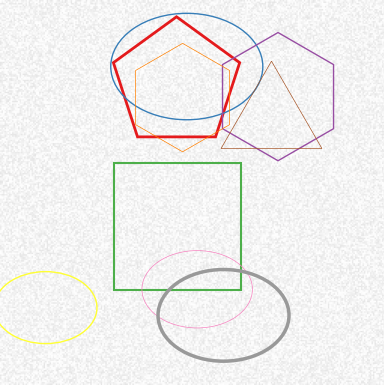[{"shape": "pentagon", "thickness": 2, "radius": 0.86, "center": [0.459, 0.784]}, {"shape": "oval", "thickness": 1, "radius": 0.99, "center": [0.485, 0.827]}, {"shape": "square", "thickness": 1.5, "radius": 0.83, "center": [0.461, 0.411]}, {"shape": "hexagon", "thickness": 1, "radius": 0.83, "center": [0.722, 0.749]}, {"shape": "hexagon", "thickness": 0.5, "radius": 0.7, "center": [0.474, 0.747]}, {"shape": "oval", "thickness": 1, "radius": 0.67, "center": [0.118, 0.201]}, {"shape": "triangle", "thickness": 0.5, "radius": 0.76, "center": [0.705, 0.69]}, {"shape": "oval", "thickness": 0.5, "radius": 0.72, "center": [0.512, 0.249]}, {"shape": "oval", "thickness": 2.5, "radius": 0.85, "center": [0.581, 0.181]}]